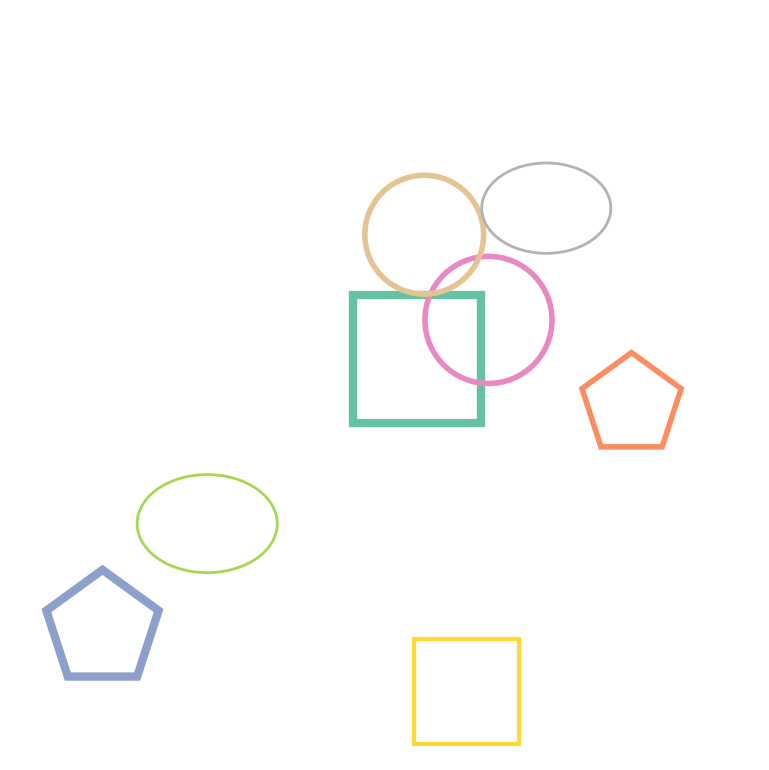[{"shape": "square", "thickness": 3, "radius": 0.42, "center": [0.541, 0.534]}, {"shape": "pentagon", "thickness": 2, "radius": 0.34, "center": [0.82, 0.474]}, {"shape": "pentagon", "thickness": 3, "radius": 0.38, "center": [0.133, 0.183]}, {"shape": "circle", "thickness": 2, "radius": 0.41, "center": [0.634, 0.585]}, {"shape": "oval", "thickness": 1, "radius": 0.46, "center": [0.269, 0.32]}, {"shape": "square", "thickness": 1.5, "radius": 0.34, "center": [0.606, 0.102]}, {"shape": "circle", "thickness": 2, "radius": 0.39, "center": [0.551, 0.695]}, {"shape": "oval", "thickness": 1, "radius": 0.42, "center": [0.709, 0.73]}]